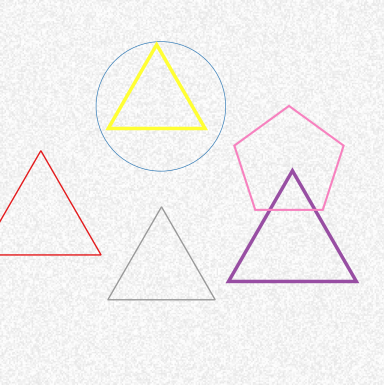[{"shape": "triangle", "thickness": 1, "radius": 0.9, "center": [0.106, 0.428]}, {"shape": "circle", "thickness": 0.5, "radius": 0.84, "center": [0.418, 0.724]}, {"shape": "triangle", "thickness": 2.5, "radius": 0.96, "center": [0.76, 0.365]}, {"shape": "triangle", "thickness": 2.5, "radius": 0.73, "center": [0.407, 0.739]}, {"shape": "pentagon", "thickness": 1.5, "radius": 0.75, "center": [0.751, 0.576]}, {"shape": "triangle", "thickness": 1, "radius": 0.8, "center": [0.42, 0.302]}]